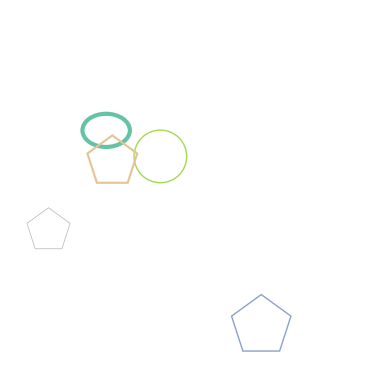[{"shape": "oval", "thickness": 3, "radius": 0.31, "center": [0.276, 0.661]}, {"shape": "pentagon", "thickness": 1, "radius": 0.41, "center": [0.679, 0.154]}, {"shape": "circle", "thickness": 1, "radius": 0.34, "center": [0.417, 0.594]}, {"shape": "pentagon", "thickness": 1.5, "radius": 0.34, "center": [0.292, 0.58]}, {"shape": "pentagon", "thickness": 0.5, "radius": 0.29, "center": [0.126, 0.402]}]